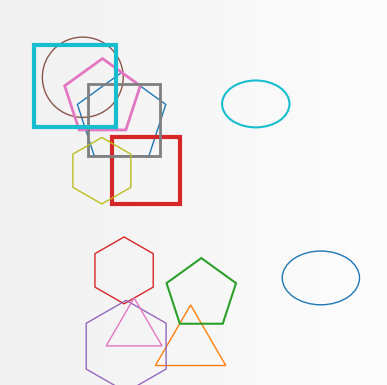[{"shape": "pentagon", "thickness": 1, "radius": 0.6, "center": [0.314, 0.692]}, {"shape": "oval", "thickness": 1, "radius": 0.5, "center": [0.828, 0.278]}, {"shape": "triangle", "thickness": 1, "radius": 0.52, "center": [0.492, 0.103]}, {"shape": "pentagon", "thickness": 1.5, "radius": 0.47, "center": [0.519, 0.235]}, {"shape": "square", "thickness": 3, "radius": 0.44, "center": [0.378, 0.557]}, {"shape": "hexagon", "thickness": 1, "radius": 0.43, "center": [0.32, 0.298]}, {"shape": "hexagon", "thickness": 1, "radius": 0.6, "center": [0.326, 0.101]}, {"shape": "circle", "thickness": 1, "radius": 0.52, "center": [0.214, 0.799]}, {"shape": "pentagon", "thickness": 2, "radius": 0.51, "center": [0.264, 0.745]}, {"shape": "triangle", "thickness": 1, "radius": 0.42, "center": [0.346, 0.143]}, {"shape": "square", "thickness": 2, "radius": 0.46, "center": [0.32, 0.689]}, {"shape": "hexagon", "thickness": 1, "radius": 0.43, "center": [0.263, 0.557]}, {"shape": "square", "thickness": 3, "radius": 0.53, "center": [0.193, 0.776]}, {"shape": "oval", "thickness": 1.5, "radius": 0.43, "center": [0.66, 0.73]}]